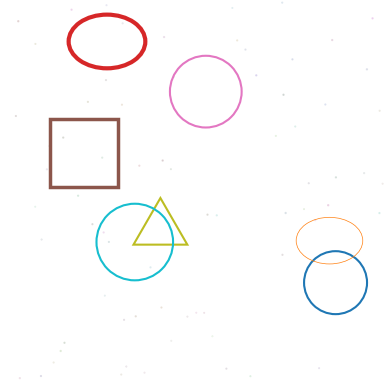[{"shape": "circle", "thickness": 1.5, "radius": 0.41, "center": [0.872, 0.266]}, {"shape": "oval", "thickness": 0.5, "radius": 0.43, "center": [0.856, 0.375]}, {"shape": "oval", "thickness": 3, "radius": 0.5, "center": [0.278, 0.892]}, {"shape": "square", "thickness": 2.5, "radius": 0.44, "center": [0.219, 0.602]}, {"shape": "circle", "thickness": 1.5, "radius": 0.47, "center": [0.535, 0.762]}, {"shape": "triangle", "thickness": 1.5, "radius": 0.4, "center": [0.417, 0.405]}, {"shape": "circle", "thickness": 1.5, "radius": 0.5, "center": [0.35, 0.371]}]